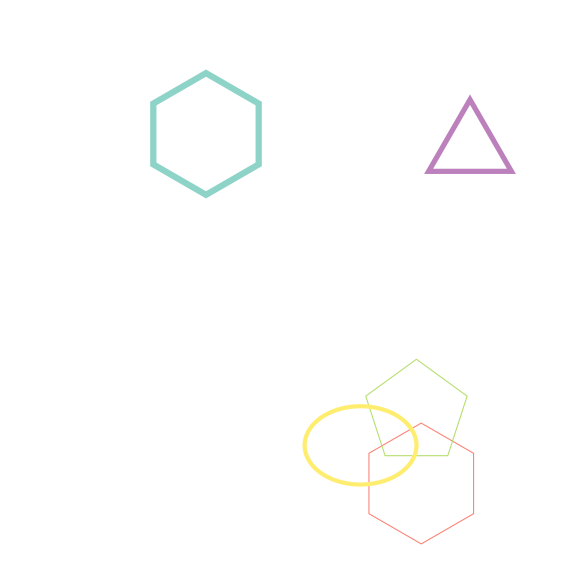[{"shape": "hexagon", "thickness": 3, "radius": 0.53, "center": [0.357, 0.767]}, {"shape": "hexagon", "thickness": 0.5, "radius": 0.52, "center": [0.729, 0.162]}, {"shape": "pentagon", "thickness": 0.5, "radius": 0.46, "center": [0.721, 0.285]}, {"shape": "triangle", "thickness": 2.5, "radius": 0.41, "center": [0.814, 0.744]}, {"shape": "oval", "thickness": 2, "radius": 0.48, "center": [0.624, 0.228]}]